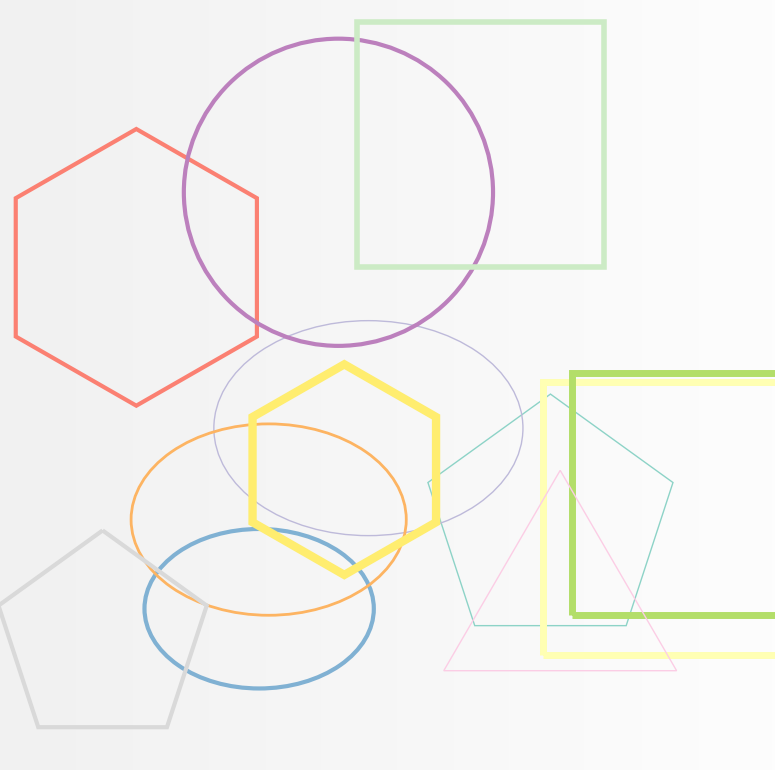[{"shape": "pentagon", "thickness": 0.5, "radius": 0.83, "center": [0.71, 0.322]}, {"shape": "square", "thickness": 2.5, "radius": 0.88, "center": [0.878, 0.326]}, {"shape": "oval", "thickness": 0.5, "radius": 1.0, "center": [0.475, 0.444]}, {"shape": "hexagon", "thickness": 1.5, "radius": 0.9, "center": [0.176, 0.653]}, {"shape": "oval", "thickness": 1.5, "radius": 0.74, "center": [0.334, 0.209]}, {"shape": "oval", "thickness": 1, "radius": 0.89, "center": [0.347, 0.325]}, {"shape": "square", "thickness": 2.5, "radius": 0.79, "center": [0.895, 0.358]}, {"shape": "triangle", "thickness": 0.5, "radius": 0.87, "center": [0.723, 0.216]}, {"shape": "pentagon", "thickness": 1.5, "radius": 0.71, "center": [0.132, 0.17]}, {"shape": "circle", "thickness": 1.5, "radius": 1.0, "center": [0.437, 0.75]}, {"shape": "square", "thickness": 2, "radius": 0.8, "center": [0.62, 0.812]}, {"shape": "hexagon", "thickness": 3, "radius": 0.68, "center": [0.444, 0.39]}]